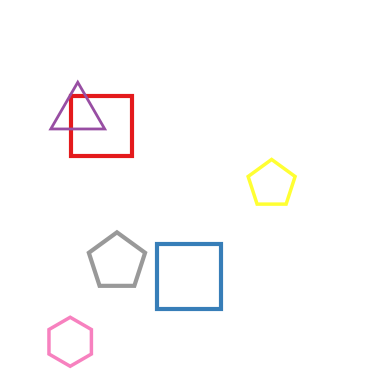[{"shape": "square", "thickness": 3, "radius": 0.39, "center": [0.263, 0.673]}, {"shape": "square", "thickness": 3, "radius": 0.42, "center": [0.49, 0.282]}, {"shape": "triangle", "thickness": 2, "radius": 0.4, "center": [0.202, 0.705]}, {"shape": "pentagon", "thickness": 2.5, "radius": 0.32, "center": [0.705, 0.522]}, {"shape": "hexagon", "thickness": 2.5, "radius": 0.32, "center": [0.182, 0.112]}, {"shape": "pentagon", "thickness": 3, "radius": 0.38, "center": [0.304, 0.32]}]